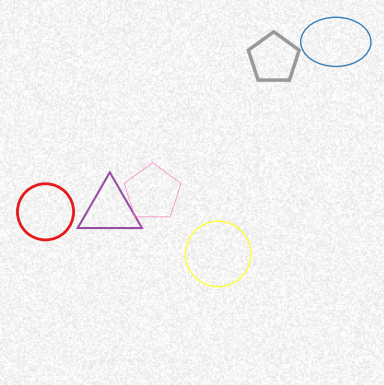[{"shape": "circle", "thickness": 2, "radius": 0.36, "center": [0.118, 0.45]}, {"shape": "oval", "thickness": 1, "radius": 0.46, "center": [0.872, 0.891]}, {"shape": "triangle", "thickness": 1.5, "radius": 0.48, "center": [0.285, 0.456]}, {"shape": "circle", "thickness": 1, "radius": 0.43, "center": [0.567, 0.34]}, {"shape": "pentagon", "thickness": 0.5, "radius": 0.39, "center": [0.396, 0.5]}, {"shape": "pentagon", "thickness": 2.5, "radius": 0.35, "center": [0.711, 0.848]}]